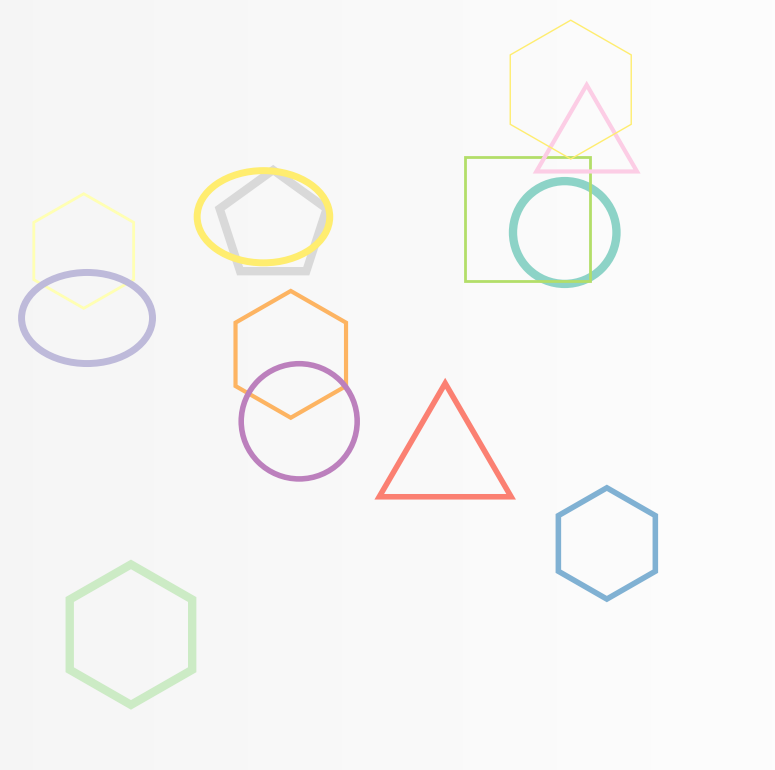[{"shape": "circle", "thickness": 3, "radius": 0.33, "center": [0.729, 0.698]}, {"shape": "hexagon", "thickness": 1, "radius": 0.37, "center": [0.108, 0.674]}, {"shape": "oval", "thickness": 2.5, "radius": 0.42, "center": [0.112, 0.587]}, {"shape": "triangle", "thickness": 2, "radius": 0.49, "center": [0.574, 0.404]}, {"shape": "hexagon", "thickness": 2, "radius": 0.36, "center": [0.783, 0.294]}, {"shape": "hexagon", "thickness": 1.5, "radius": 0.41, "center": [0.375, 0.54]}, {"shape": "square", "thickness": 1, "radius": 0.4, "center": [0.681, 0.715]}, {"shape": "triangle", "thickness": 1.5, "radius": 0.37, "center": [0.757, 0.815]}, {"shape": "pentagon", "thickness": 3, "radius": 0.36, "center": [0.352, 0.707]}, {"shape": "circle", "thickness": 2, "radius": 0.37, "center": [0.386, 0.453]}, {"shape": "hexagon", "thickness": 3, "radius": 0.46, "center": [0.169, 0.176]}, {"shape": "hexagon", "thickness": 0.5, "radius": 0.45, "center": [0.736, 0.884]}, {"shape": "oval", "thickness": 2.5, "radius": 0.43, "center": [0.34, 0.719]}]